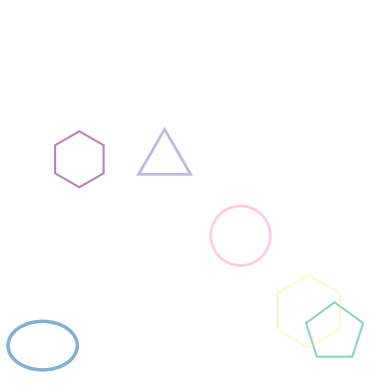[{"shape": "pentagon", "thickness": 1.5, "radius": 0.39, "center": [0.869, 0.137]}, {"shape": "triangle", "thickness": 2, "radius": 0.39, "center": [0.428, 0.586]}, {"shape": "oval", "thickness": 2.5, "radius": 0.45, "center": [0.111, 0.102]}, {"shape": "circle", "thickness": 2, "radius": 0.39, "center": [0.625, 0.388]}, {"shape": "hexagon", "thickness": 1.5, "radius": 0.36, "center": [0.206, 0.586]}, {"shape": "hexagon", "thickness": 0.5, "radius": 0.47, "center": [0.802, 0.191]}]